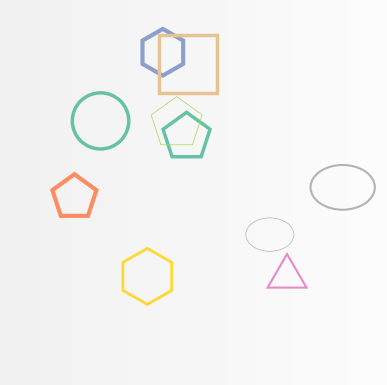[{"shape": "circle", "thickness": 2.5, "radius": 0.36, "center": [0.259, 0.686]}, {"shape": "pentagon", "thickness": 2.5, "radius": 0.32, "center": [0.481, 0.645]}, {"shape": "pentagon", "thickness": 3, "radius": 0.3, "center": [0.192, 0.488]}, {"shape": "hexagon", "thickness": 3, "radius": 0.3, "center": [0.42, 0.864]}, {"shape": "triangle", "thickness": 1.5, "radius": 0.29, "center": [0.741, 0.282]}, {"shape": "pentagon", "thickness": 0.5, "radius": 0.35, "center": [0.456, 0.68]}, {"shape": "hexagon", "thickness": 2, "radius": 0.36, "center": [0.38, 0.282]}, {"shape": "square", "thickness": 2.5, "radius": 0.38, "center": [0.485, 0.834]}, {"shape": "oval", "thickness": 1.5, "radius": 0.41, "center": [0.884, 0.513]}, {"shape": "oval", "thickness": 0.5, "radius": 0.31, "center": [0.696, 0.391]}]